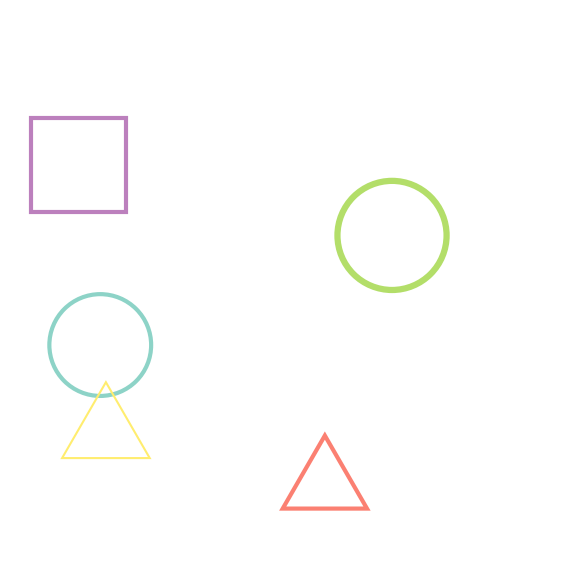[{"shape": "circle", "thickness": 2, "radius": 0.44, "center": [0.174, 0.402]}, {"shape": "triangle", "thickness": 2, "radius": 0.42, "center": [0.563, 0.161]}, {"shape": "circle", "thickness": 3, "radius": 0.47, "center": [0.679, 0.591]}, {"shape": "square", "thickness": 2, "radius": 0.41, "center": [0.136, 0.714]}, {"shape": "triangle", "thickness": 1, "radius": 0.44, "center": [0.183, 0.25]}]